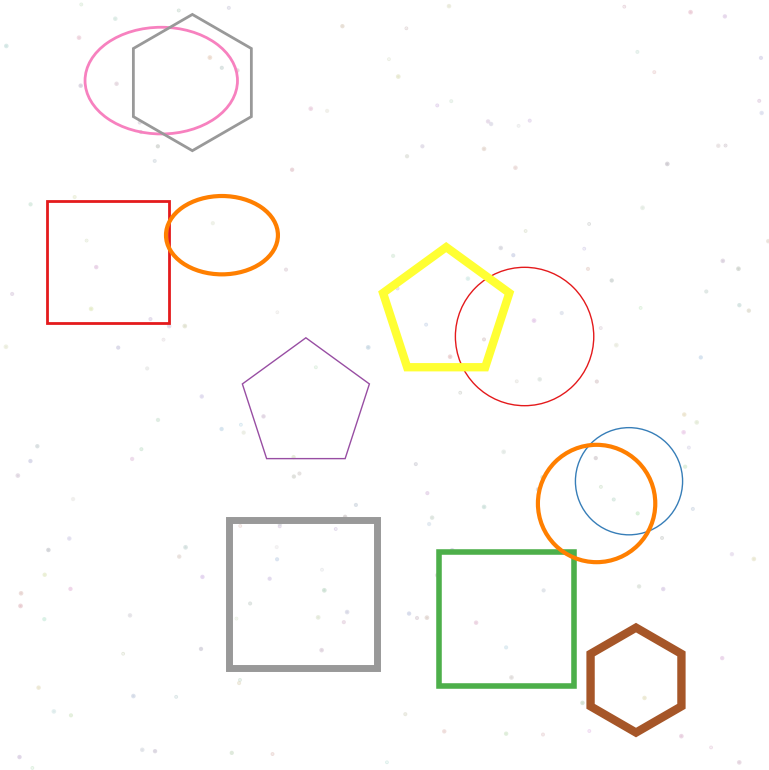[{"shape": "circle", "thickness": 0.5, "radius": 0.45, "center": [0.681, 0.563]}, {"shape": "square", "thickness": 1, "radius": 0.4, "center": [0.14, 0.659]}, {"shape": "circle", "thickness": 0.5, "radius": 0.35, "center": [0.817, 0.375]}, {"shape": "square", "thickness": 2, "radius": 0.44, "center": [0.658, 0.196]}, {"shape": "pentagon", "thickness": 0.5, "radius": 0.43, "center": [0.397, 0.475]}, {"shape": "oval", "thickness": 1.5, "radius": 0.36, "center": [0.288, 0.695]}, {"shape": "circle", "thickness": 1.5, "radius": 0.38, "center": [0.775, 0.346]}, {"shape": "pentagon", "thickness": 3, "radius": 0.43, "center": [0.579, 0.593]}, {"shape": "hexagon", "thickness": 3, "radius": 0.34, "center": [0.826, 0.117]}, {"shape": "oval", "thickness": 1, "radius": 0.49, "center": [0.209, 0.895]}, {"shape": "hexagon", "thickness": 1, "radius": 0.44, "center": [0.25, 0.893]}, {"shape": "square", "thickness": 2.5, "radius": 0.48, "center": [0.393, 0.229]}]